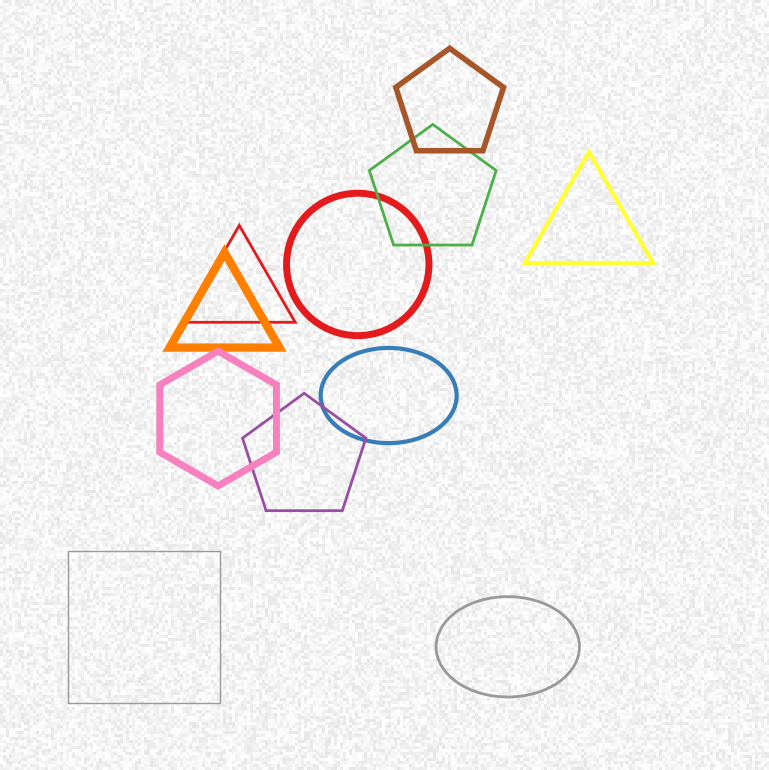[{"shape": "circle", "thickness": 2.5, "radius": 0.46, "center": [0.465, 0.657]}, {"shape": "triangle", "thickness": 1, "radius": 0.42, "center": [0.311, 0.623]}, {"shape": "oval", "thickness": 1.5, "radius": 0.44, "center": [0.505, 0.486]}, {"shape": "pentagon", "thickness": 1, "radius": 0.43, "center": [0.562, 0.752]}, {"shape": "pentagon", "thickness": 1, "radius": 0.42, "center": [0.395, 0.405]}, {"shape": "triangle", "thickness": 3, "radius": 0.41, "center": [0.292, 0.59]}, {"shape": "triangle", "thickness": 1.5, "radius": 0.48, "center": [0.765, 0.706]}, {"shape": "pentagon", "thickness": 2, "radius": 0.37, "center": [0.584, 0.864]}, {"shape": "hexagon", "thickness": 2.5, "radius": 0.44, "center": [0.283, 0.456]}, {"shape": "square", "thickness": 0.5, "radius": 0.49, "center": [0.187, 0.186]}, {"shape": "oval", "thickness": 1, "radius": 0.47, "center": [0.659, 0.16]}]